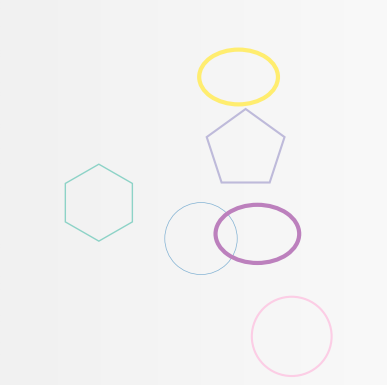[{"shape": "hexagon", "thickness": 1, "radius": 0.5, "center": [0.255, 0.474]}, {"shape": "pentagon", "thickness": 1.5, "radius": 0.53, "center": [0.634, 0.611]}, {"shape": "circle", "thickness": 0.5, "radius": 0.47, "center": [0.519, 0.38]}, {"shape": "circle", "thickness": 1.5, "radius": 0.51, "center": [0.753, 0.126]}, {"shape": "oval", "thickness": 3, "radius": 0.54, "center": [0.664, 0.392]}, {"shape": "oval", "thickness": 3, "radius": 0.51, "center": [0.616, 0.8]}]